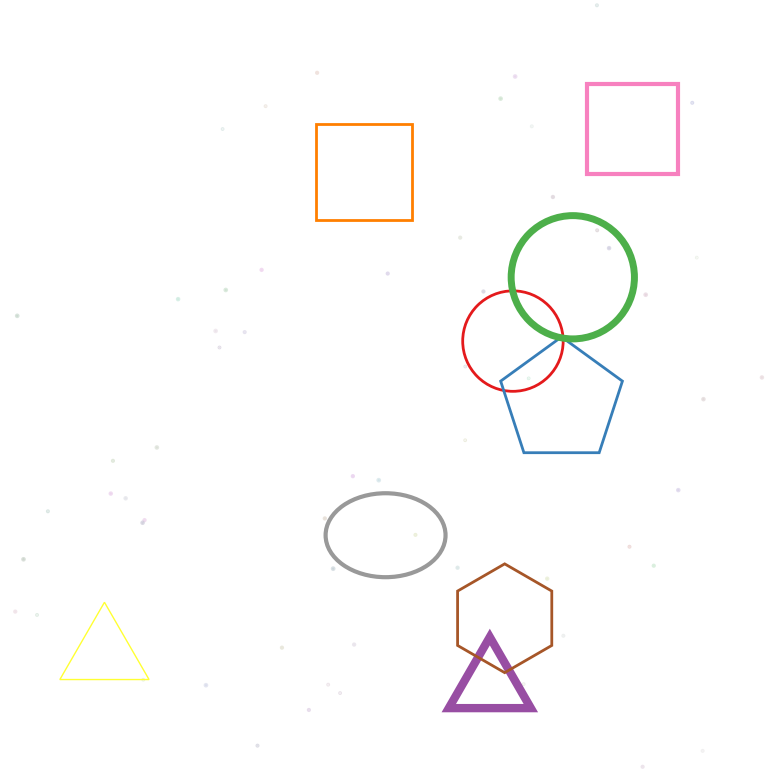[{"shape": "circle", "thickness": 1, "radius": 0.33, "center": [0.666, 0.557]}, {"shape": "pentagon", "thickness": 1, "radius": 0.42, "center": [0.729, 0.479]}, {"shape": "circle", "thickness": 2.5, "radius": 0.4, "center": [0.744, 0.64]}, {"shape": "triangle", "thickness": 3, "radius": 0.31, "center": [0.636, 0.111]}, {"shape": "square", "thickness": 1, "radius": 0.31, "center": [0.473, 0.776]}, {"shape": "triangle", "thickness": 0.5, "radius": 0.33, "center": [0.136, 0.151]}, {"shape": "hexagon", "thickness": 1, "radius": 0.35, "center": [0.655, 0.197]}, {"shape": "square", "thickness": 1.5, "radius": 0.29, "center": [0.822, 0.832]}, {"shape": "oval", "thickness": 1.5, "radius": 0.39, "center": [0.501, 0.305]}]